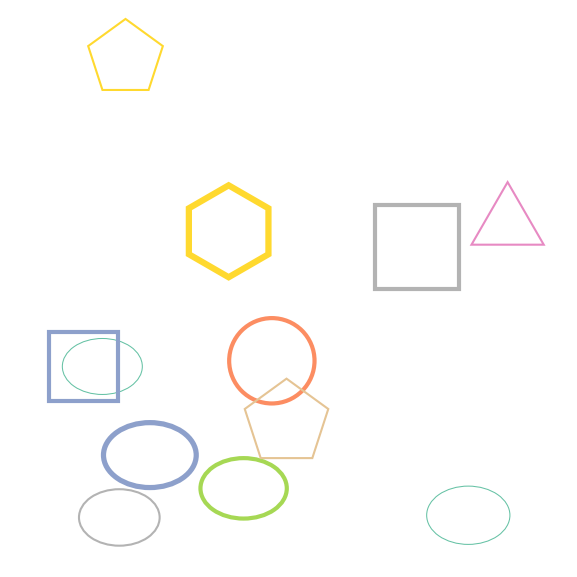[{"shape": "oval", "thickness": 0.5, "radius": 0.35, "center": [0.177, 0.365]}, {"shape": "oval", "thickness": 0.5, "radius": 0.36, "center": [0.811, 0.107]}, {"shape": "circle", "thickness": 2, "radius": 0.37, "center": [0.471, 0.374]}, {"shape": "oval", "thickness": 2.5, "radius": 0.4, "center": [0.259, 0.211]}, {"shape": "square", "thickness": 2, "radius": 0.3, "center": [0.144, 0.365]}, {"shape": "triangle", "thickness": 1, "radius": 0.36, "center": [0.879, 0.612]}, {"shape": "oval", "thickness": 2, "radius": 0.37, "center": [0.422, 0.154]}, {"shape": "pentagon", "thickness": 1, "radius": 0.34, "center": [0.217, 0.898]}, {"shape": "hexagon", "thickness": 3, "radius": 0.4, "center": [0.396, 0.599]}, {"shape": "pentagon", "thickness": 1, "radius": 0.38, "center": [0.496, 0.267]}, {"shape": "square", "thickness": 2, "radius": 0.36, "center": [0.722, 0.571]}, {"shape": "oval", "thickness": 1, "radius": 0.35, "center": [0.207, 0.103]}]